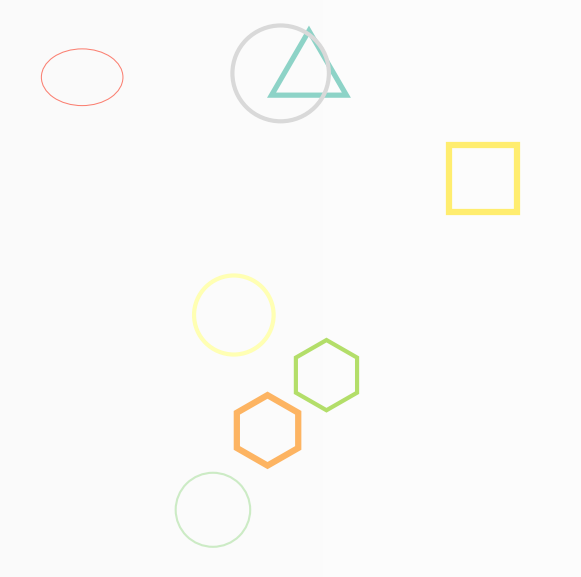[{"shape": "triangle", "thickness": 2.5, "radius": 0.37, "center": [0.532, 0.872]}, {"shape": "circle", "thickness": 2, "radius": 0.34, "center": [0.402, 0.454]}, {"shape": "oval", "thickness": 0.5, "radius": 0.35, "center": [0.141, 0.865]}, {"shape": "hexagon", "thickness": 3, "radius": 0.3, "center": [0.46, 0.254]}, {"shape": "hexagon", "thickness": 2, "radius": 0.3, "center": [0.562, 0.35]}, {"shape": "circle", "thickness": 2, "radius": 0.41, "center": [0.483, 0.872]}, {"shape": "circle", "thickness": 1, "radius": 0.32, "center": [0.366, 0.116]}, {"shape": "square", "thickness": 3, "radius": 0.29, "center": [0.83, 0.691]}]